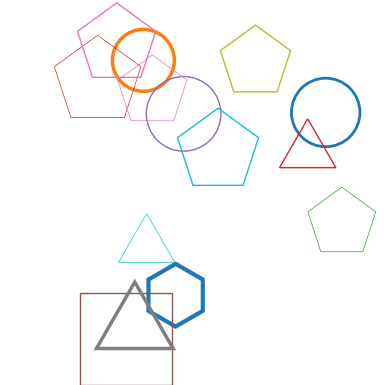[{"shape": "circle", "thickness": 2, "radius": 0.44, "center": [0.846, 0.708]}, {"shape": "hexagon", "thickness": 3, "radius": 0.41, "center": [0.456, 0.233]}, {"shape": "circle", "thickness": 2.5, "radius": 0.4, "center": [0.372, 0.843]}, {"shape": "pentagon", "thickness": 0.5, "radius": 0.46, "center": [0.888, 0.421]}, {"shape": "pentagon", "thickness": 0.5, "radius": 0.59, "center": [0.254, 0.79]}, {"shape": "triangle", "thickness": 1, "radius": 0.42, "center": [0.799, 0.607]}, {"shape": "circle", "thickness": 1, "radius": 0.48, "center": [0.477, 0.704]}, {"shape": "square", "thickness": 1, "radius": 0.59, "center": [0.327, 0.12]}, {"shape": "pentagon", "thickness": 0.5, "radius": 0.47, "center": [0.396, 0.763]}, {"shape": "pentagon", "thickness": 1, "radius": 0.53, "center": [0.303, 0.886]}, {"shape": "triangle", "thickness": 2.5, "radius": 0.58, "center": [0.35, 0.152]}, {"shape": "pentagon", "thickness": 1, "radius": 0.48, "center": [0.664, 0.839]}, {"shape": "triangle", "thickness": 0.5, "radius": 0.42, "center": [0.381, 0.361]}, {"shape": "pentagon", "thickness": 1, "radius": 0.55, "center": [0.566, 0.608]}]